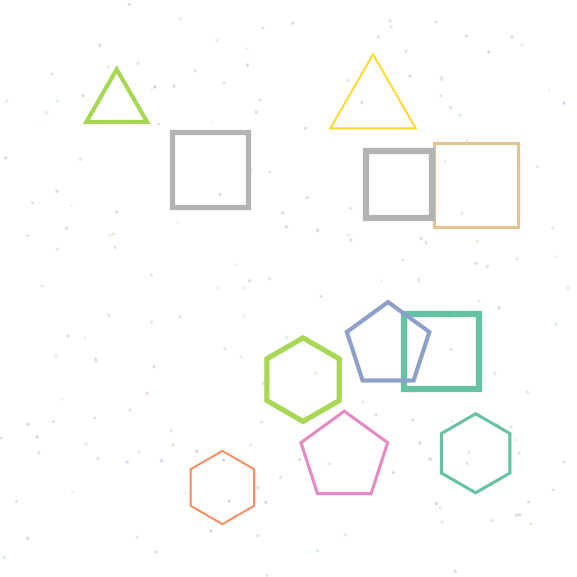[{"shape": "hexagon", "thickness": 1.5, "radius": 0.34, "center": [0.824, 0.214]}, {"shape": "square", "thickness": 3, "radius": 0.32, "center": [0.765, 0.39]}, {"shape": "hexagon", "thickness": 1, "radius": 0.32, "center": [0.385, 0.155]}, {"shape": "pentagon", "thickness": 2, "radius": 0.38, "center": [0.672, 0.401]}, {"shape": "pentagon", "thickness": 1.5, "radius": 0.39, "center": [0.596, 0.208]}, {"shape": "hexagon", "thickness": 2.5, "radius": 0.36, "center": [0.525, 0.342]}, {"shape": "triangle", "thickness": 2, "radius": 0.3, "center": [0.202, 0.818]}, {"shape": "triangle", "thickness": 1, "radius": 0.43, "center": [0.646, 0.82]}, {"shape": "square", "thickness": 1.5, "radius": 0.36, "center": [0.825, 0.679]}, {"shape": "square", "thickness": 3, "radius": 0.29, "center": [0.691, 0.68]}, {"shape": "square", "thickness": 2.5, "radius": 0.33, "center": [0.364, 0.706]}]